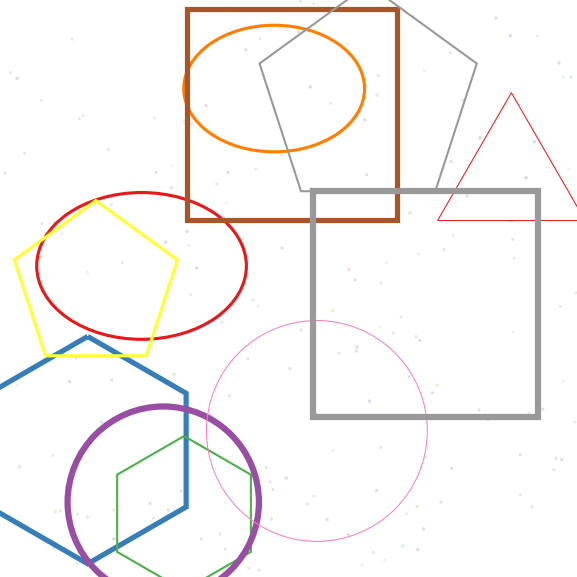[{"shape": "oval", "thickness": 1.5, "radius": 0.91, "center": [0.245, 0.539]}, {"shape": "triangle", "thickness": 0.5, "radius": 0.74, "center": [0.886, 0.691]}, {"shape": "hexagon", "thickness": 2.5, "radius": 0.98, "center": [0.152, 0.22]}, {"shape": "hexagon", "thickness": 1, "radius": 0.67, "center": [0.319, 0.11]}, {"shape": "circle", "thickness": 3, "radius": 0.83, "center": [0.283, 0.13]}, {"shape": "oval", "thickness": 1.5, "radius": 0.78, "center": [0.475, 0.846]}, {"shape": "pentagon", "thickness": 1.5, "radius": 0.74, "center": [0.166, 0.503]}, {"shape": "square", "thickness": 2.5, "radius": 0.91, "center": [0.506, 0.801]}, {"shape": "circle", "thickness": 0.5, "radius": 0.96, "center": [0.549, 0.253]}, {"shape": "square", "thickness": 3, "radius": 0.98, "center": [0.737, 0.472]}, {"shape": "pentagon", "thickness": 1, "radius": 0.99, "center": [0.637, 0.828]}]